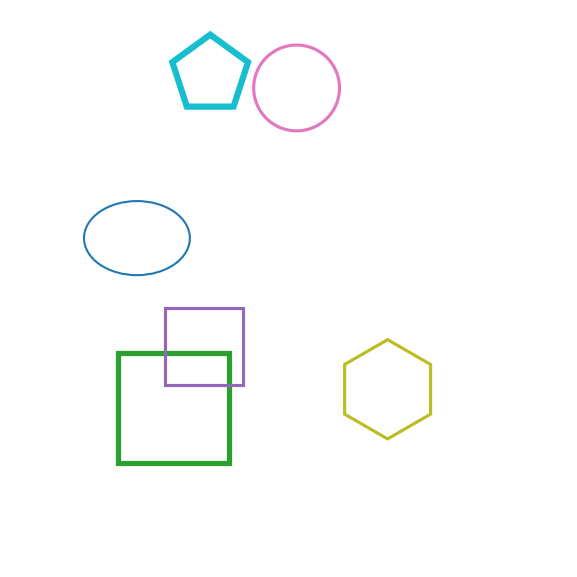[{"shape": "oval", "thickness": 1, "radius": 0.46, "center": [0.237, 0.587]}, {"shape": "square", "thickness": 2.5, "radius": 0.48, "center": [0.301, 0.292]}, {"shape": "square", "thickness": 1.5, "radius": 0.34, "center": [0.353, 0.399]}, {"shape": "circle", "thickness": 1.5, "radius": 0.37, "center": [0.514, 0.847]}, {"shape": "hexagon", "thickness": 1.5, "radius": 0.43, "center": [0.671, 0.325]}, {"shape": "pentagon", "thickness": 3, "radius": 0.34, "center": [0.364, 0.87]}]